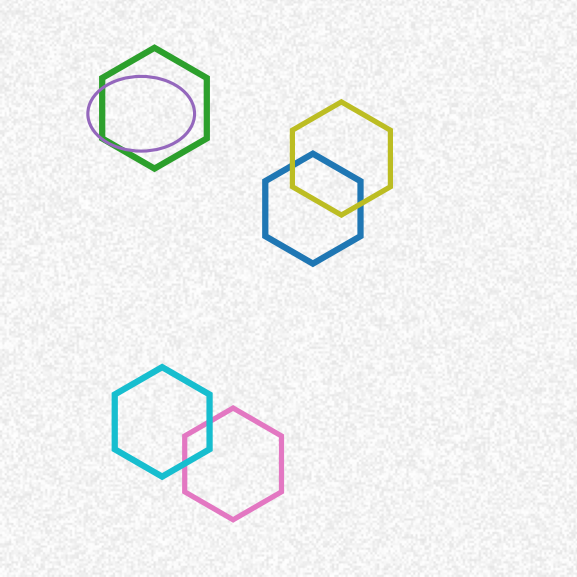[{"shape": "hexagon", "thickness": 3, "radius": 0.48, "center": [0.542, 0.638]}, {"shape": "hexagon", "thickness": 3, "radius": 0.52, "center": [0.268, 0.812]}, {"shape": "oval", "thickness": 1.5, "radius": 0.46, "center": [0.245, 0.802]}, {"shape": "hexagon", "thickness": 2.5, "radius": 0.48, "center": [0.404, 0.196]}, {"shape": "hexagon", "thickness": 2.5, "radius": 0.49, "center": [0.591, 0.725]}, {"shape": "hexagon", "thickness": 3, "radius": 0.47, "center": [0.281, 0.269]}]